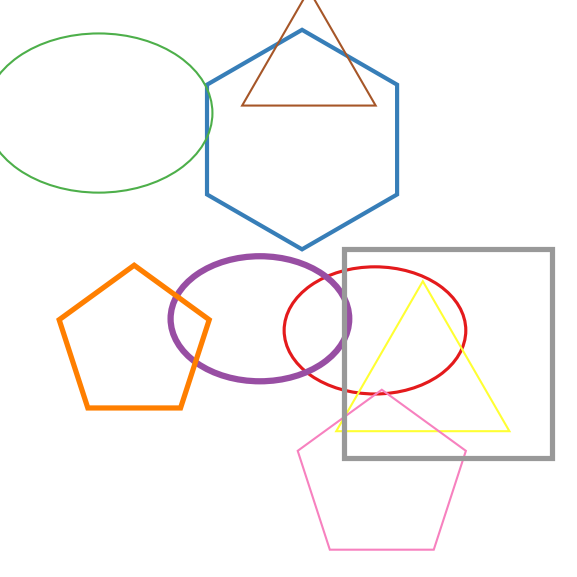[{"shape": "oval", "thickness": 1.5, "radius": 0.79, "center": [0.649, 0.427]}, {"shape": "hexagon", "thickness": 2, "radius": 0.95, "center": [0.523, 0.757]}, {"shape": "oval", "thickness": 1, "radius": 0.98, "center": [0.171, 0.803]}, {"shape": "oval", "thickness": 3, "radius": 0.77, "center": [0.45, 0.447]}, {"shape": "pentagon", "thickness": 2.5, "radius": 0.68, "center": [0.232, 0.403]}, {"shape": "triangle", "thickness": 1, "radius": 0.87, "center": [0.732, 0.339]}, {"shape": "triangle", "thickness": 1, "radius": 0.67, "center": [0.535, 0.883]}, {"shape": "pentagon", "thickness": 1, "radius": 0.77, "center": [0.661, 0.171]}, {"shape": "square", "thickness": 2.5, "radius": 0.9, "center": [0.776, 0.387]}]